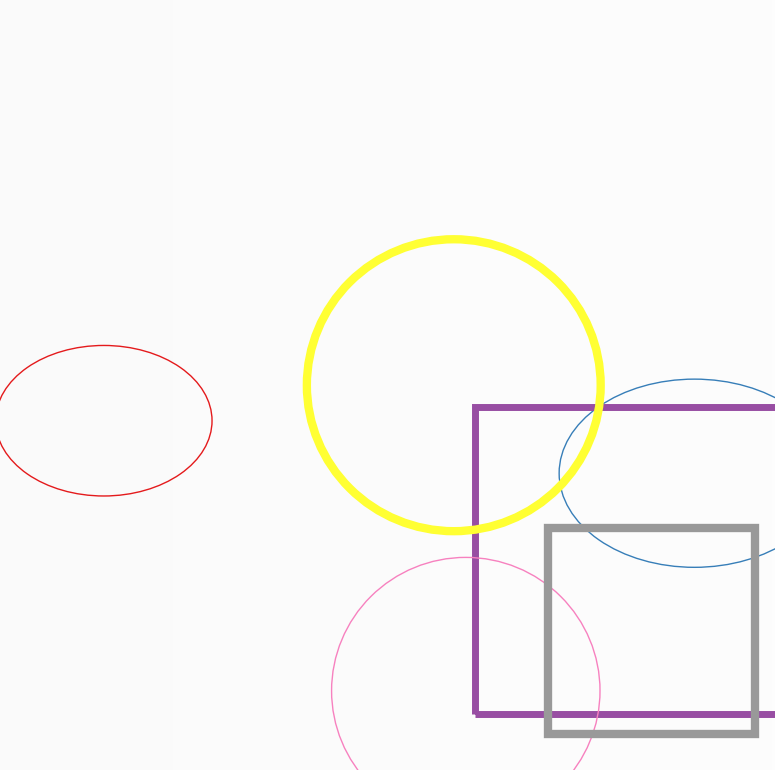[{"shape": "oval", "thickness": 0.5, "radius": 0.7, "center": [0.134, 0.454]}, {"shape": "oval", "thickness": 0.5, "radius": 0.87, "center": [0.896, 0.385]}, {"shape": "square", "thickness": 2.5, "radius": 0.99, "center": [0.812, 0.272]}, {"shape": "circle", "thickness": 3, "radius": 0.95, "center": [0.586, 0.5]}, {"shape": "circle", "thickness": 0.5, "radius": 0.87, "center": [0.601, 0.103]}, {"shape": "square", "thickness": 3, "radius": 0.67, "center": [0.841, 0.18]}]